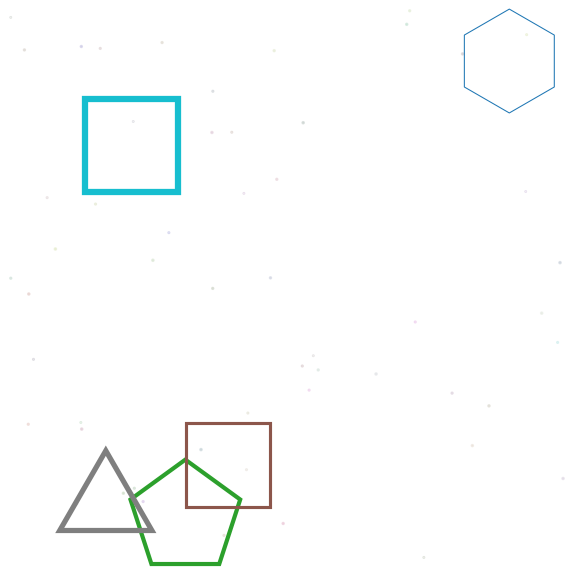[{"shape": "hexagon", "thickness": 0.5, "radius": 0.45, "center": [0.882, 0.893]}, {"shape": "pentagon", "thickness": 2, "radius": 0.5, "center": [0.321, 0.103]}, {"shape": "square", "thickness": 1.5, "radius": 0.36, "center": [0.395, 0.194]}, {"shape": "triangle", "thickness": 2.5, "radius": 0.46, "center": [0.183, 0.127]}, {"shape": "square", "thickness": 3, "radius": 0.4, "center": [0.227, 0.747]}]